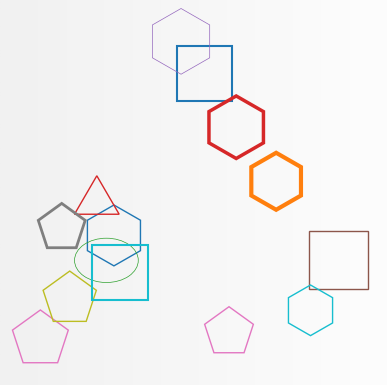[{"shape": "square", "thickness": 1.5, "radius": 0.35, "center": [0.527, 0.81]}, {"shape": "hexagon", "thickness": 1, "radius": 0.4, "center": [0.294, 0.388]}, {"shape": "hexagon", "thickness": 3, "radius": 0.37, "center": [0.713, 0.529]}, {"shape": "oval", "thickness": 0.5, "radius": 0.41, "center": [0.275, 0.324]}, {"shape": "hexagon", "thickness": 2.5, "radius": 0.41, "center": [0.61, 0.67]}, {"shape": "triangle", "thickness": 1, "radius": 0.33, "center": [0.25, 0.477]}, {"shape": "hexagon", "thickness": 0.5, "radius": 0.43, "center": [0.467, 0.893]}, {"shape": "square", "thickness": 1, "radius": 0.38, "center": [0.874, 0.325]}, {"shape": "pentagon", "thickness": 1, "radius": 0.38, "center": [0.104, 0.119]}, {"shape": "pentagon", "thickness": 1, "radius": 0.33, "center": [0.591, 0.137]}, {"shape": "pentagon", "thickness": 2, "radius": 0.32, "center": [0.159, 0.408]}, {"shape": "pentagon", "thickness": 1, "radius": 0.36, "center": [0.18, 0.224]}, {"shape": "hexagon", "thickness": 1, "radius": 0.33, "center": [0.801, 0.194]}, {"shape": "square", "thickness": 1.5, "radius": 0.36, "center": [0.311, 0.292]}]